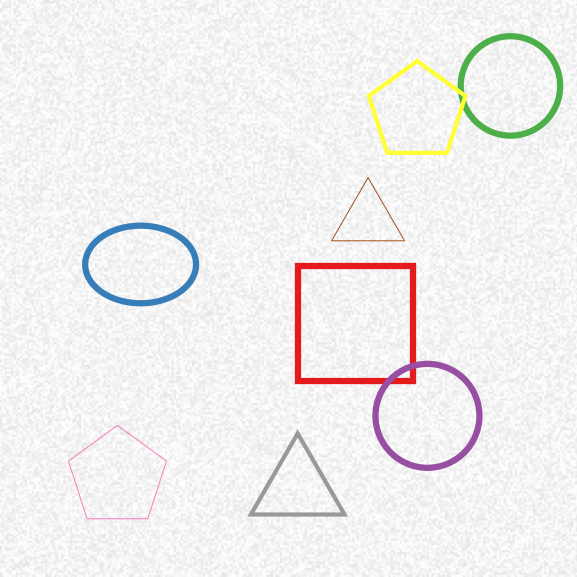[{"shape": "square", "thickness": 3, "radius": 0.5, "center": [0.616, 0.439]}, {"shape": "oval", "thickness": 3, "radius": 0.48, "center": [0.244, 0.541]}, {"shape": "circle", "thickness": 3, "radius": 0.43, "center": [0.884, 0.85]}, {"shape": "circle", "thickness": 3, "radius": 0.45, "center": [0.74, 0.279]}, {"shape": "pentagon", "thickness": 2, "radius": 0.44, "center": [0.722, 0.806]}, {"shape": "triangle", "thickness": 0.5, "radius": 0.36, "center": [0.637, 0.619]}, {"shape": "pentagon", "thickness": 0.5, "radius": 0.45, "center": [0.203, 0.173]}, {"shape": "triangle", "thickness": 2, "radius": 0.47, "center": [0.515, 0.155]}]